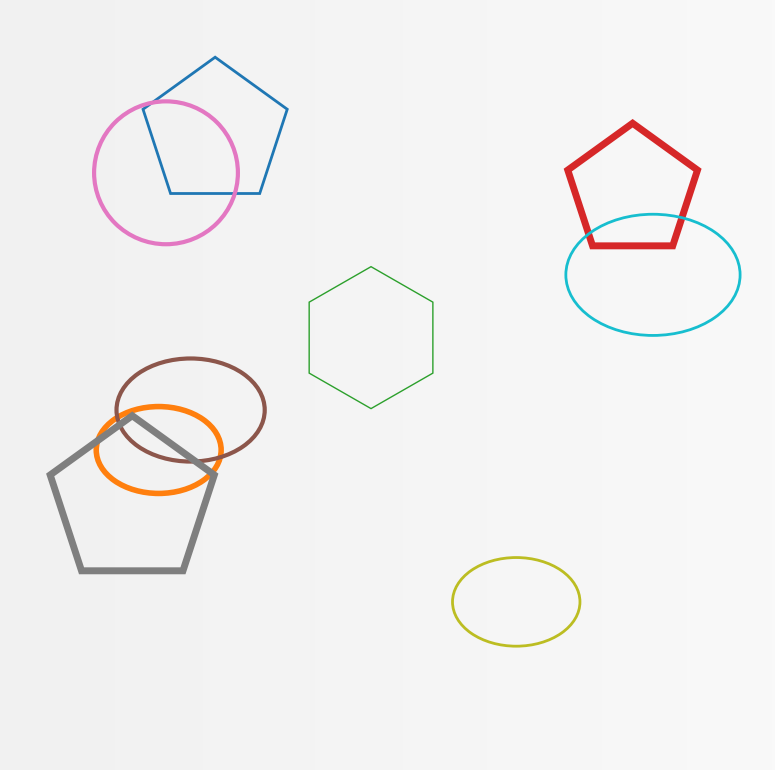[{"shape": "pentagon", "thickness": 1, "radius": 0.49, "center": [0.278, 0.828]}, {"shape": "oval", "thickness": 2, "radius": 0.4, "center": [0.205, 0.416]}, {"shape": "hexagon", "thickness": 0.5, "radius": 0.46, "center": [0.479, 0.562]}, {"shape": "pentagon", "thickness": 2.5, "radius": 0.44, "center": [0.816, 0.752]}, {"shape": "oval", "thickness": 1.5, "radius": 0.48, "center": [0.246, 0.468]}, {"shape": "circle", "thickness": 1.5, "radius": 0.46, "center": [0.214, 0.776]}, {"shape": "pentagon", "thickness": 2.5, "radius": 0.56, "center": [0.171, 0.349]}, {"shape": "oval", "thickness": 1, "radius": 0.41, "center": [0.666, 0.218]}, {"shape": "oval", "thickness": 1, "radius": 0.56, "center": [0.843, 0.643]}]